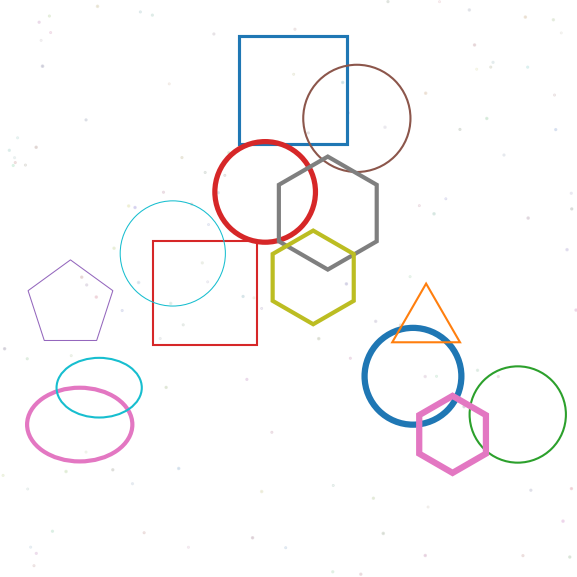[{"shape": "square", "thickness": 1.5, "radius": 0.47, "center": [0.508, 0.844]}, {"shape": "circle", "thickness": 3, "radius": 0.42, "center": [0.715, 0.348]}, {"shape": "triangle", "thickness": 1, "radius": 0.34, "center": [0.738, 0.44]}, {"shape": "circle", "thickness": 1, "radius": 0.42, "center": [0.897, 0.281]}, {"shape": "square", "thickness": 1, "radius": 0.45, "center": [0.355, 0.492]}, {"shape": "circle", "thickness": 2.5, "radius": 0.44, "center": [0.459, 0.667]}, {"shape": "pentagon", "thickness": 0.5, "radius": 0.39, "center": [0.122, 0.472]}, {"shape": "circle", "thickness": 1, "radius": 0.46, "center": [0.618, 0.794]}, {"shape": "oval", "thickness": 2, "radius": 0.46, "center": [0.138, 0.264]}, {"shape": "hexagon", "thickness": 3, "radius": 0.33, "center": [0.784, 0.247]}, {"shape": "hexagon", "thickness": 2, "radius": 0.49, "center": [0.568, 0.63]}, {"shape": "hexagon", "thickness": 2, "radius": 0.41, "center": [0.542, 0.519]}, {"shape": "circle", "thickness": 0.5, "radius": 0.46, "center": [0.299, 0.56]}, {"shape": "oval", "thickness": 1, "radius": 0.37, "center": [0.172, 0.328]}]